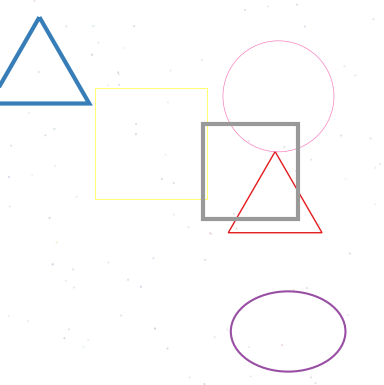[{"shape": "triangle", "thickness": 1, "radius": 0.7, "center": [0.715, 0.466]}, {"shape": "triangle", "thickness": 3, "radius": 0.75, "center": [0.102, 0.806]}, {"shape": "oval", "thickness": 1.5, "radius": 0.74, "center": [0.748, 0.139]}, {"shape": "square", "thickness": 0.5, "radius": 0.73, "center": [0.391, 0.627]}, {"shape": "circle", "thickness": 0.5, "radius": 0.72, "center": [0.723, 0.75]}, {"shape": "square", "thickness": 3, "radius": 0.62, "center": [0.65, 0.554]}]